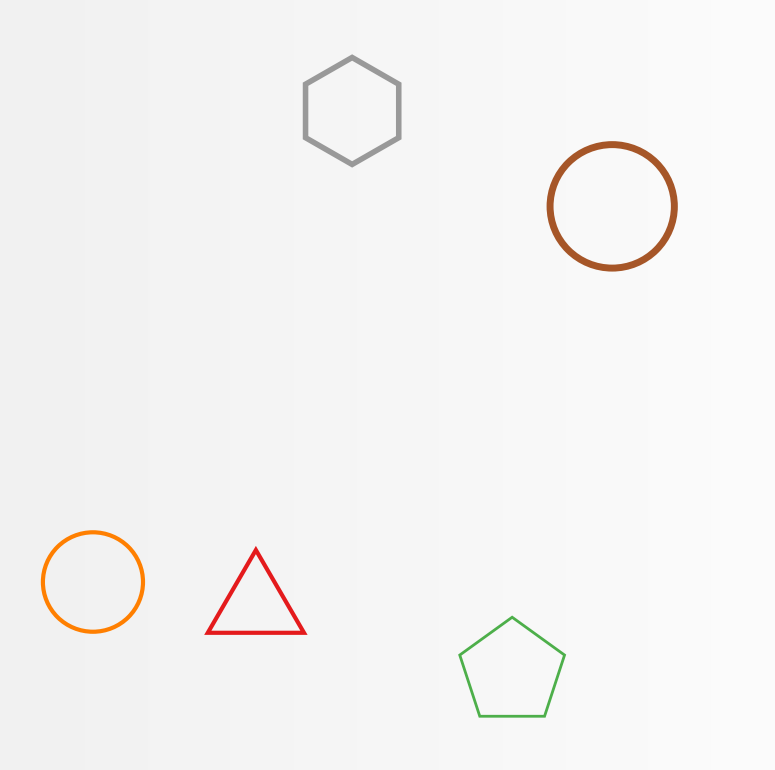[{"shape": "triangle", "thickness": 1.5, "radius": 0.36, "center": [0.33, 0.214]}, {"shape": "pentagon", "thickness": 1, "radius": 0.36, "center": [0.661, 0.127]}, {"shape": "circle", "thickness": 1.5, "radius": 0.32, "center": [0.12, 0.244]}, {"shape": "circle", "thickness": 2.5, "radius": 0.4, "center": [0.79, 0.732]}, {"shape": "hexagon", "thickness": 2, "radius": 0.35, "center": [0.454, 0.856]}]